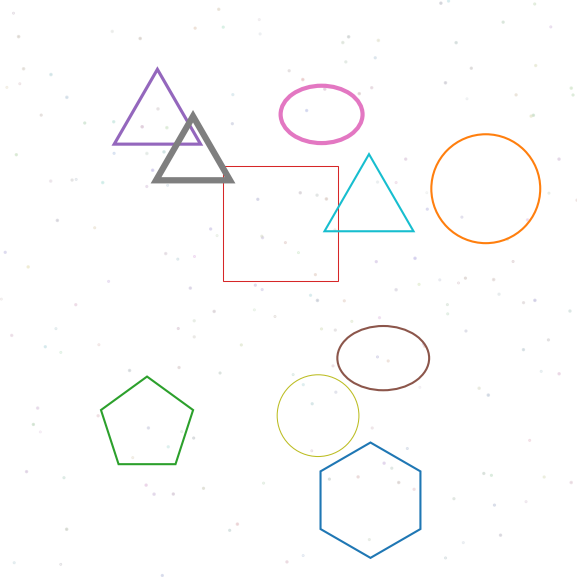[{"shape": "hexagon", "thickness": 1, "radius": 0.5, "center": [0.642, 0.133]}, {"shape": "circle", "thickness": 1, "radius": 0.47, "center": [0.841, 0.672]}, {"shape": "pentagon", "thickness": 1, "radius": 0.42, "center": [0.255, 0.263]}, {"shape": "square", "thickness": 0.5, "radius": 0.5, "center": [0.486, 0.612]}, {"shape": "triangle", "thickness": 1.5, "radius": 0.43, "center": [0.273, 0.793]}, {"shape": "oval", "thickness": 1, "radius": 0.4, "center": [0.664, 0.379]}, {"shape": "oval", "thickness": 2, "radius": 0.35, "center": [0.557, 0.801]}, {"shape": "triangle", "thickness": 3, "radius": 0.37, "center": [0.334, 0.724]}, {"shape": "circle", "thickness": 0.5, "radius": 0.35, "center": [0.551, 0.279]}, {"shape": "triangle", "thickness": 1, "radius": 0.45, "center": [0.639, 0.643]}]